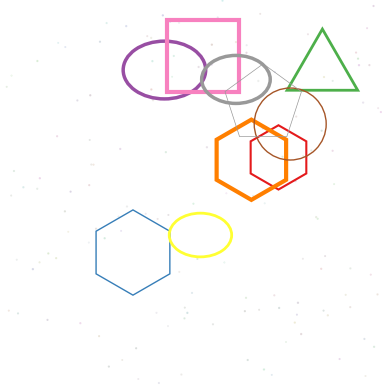[{"shape": "hexagon", "thickness": 1.5, "radius": 0.42, "center": [0.723, 0.591]}, {"shape": "hexagon", "thickness": 1, "radius": 0.55, "center": [0.345, 0.344]}, {"shape": "triangle", "thickness": 2, "radius": 0.53, "center": [0.837, 0.819]}, {"shape": "oval", "thickness": 2.5, "radius": 0.54, "center": [0.427, 0.818]}, {"shape": "hexagon", "thickness": 3, "radius": 0.52, "center": [0.653, 0.585]}, {"shape": "oval", "thickness": 2, "radius": 0.41, "center": [0.521, 0.39]}, {"shape": "circle", "thickness": 1, "radius": 0.47, "center": [0.754, 0.678]}, {"shape": "square", "thickness": 3, "radius": 0.47, "center": [0.527, 0.854]}, {"shape": "oval", "thickness": 2.5, "radius": 0.45, "center": [0.613, 0.794]}, {"shape": "pentagon", "thickness": 0.5, "radius": 0.52, "center": [0.684, 0.73]}]